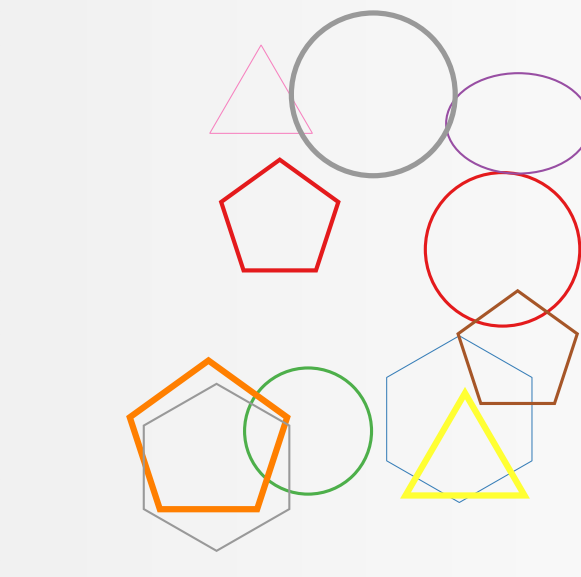[{"shape": "circle", "thickness": 1.5, "radius": 0.66, "center": [0.865, 0.567]}, {"shape": "pentagon", "thickness": 2, "radius": 0.53, "center": [0.481, 0.617]}, {"shape": "hexagon", "thickness": 0.5, "radius": 0.72, "center": [0.79, 0.273]}, {"shape": "circle", "thickness": 1.5, "radius": 0.55, "center": [0.53, 0.253]}, {"shape": "oval", "thickness": 1, "radius": 0.62, "center": [0.892, 0.786]}, {"shape": "pentagon", "thickness": 3, "radius": 0.71, "center": [0.359, 0.233]}, {"shape": "triangle", "thickness": 3, "radius": 0.59, "center": [0.8, 0.2]}, {"shape": "pentagon", "thickness": 1.5, "radius": 0.54, "center": [0.891, 0.388]}, {"shape": "triangle", "thickness": 0.5, "radius": 0.51, "center": [0.449, 0.819]}, {"shape": "hexagon", "thickness": 1, "radius": 0.72, "center": [0.373, 0.19]}, {"shape": "circle", "thickness": 2.5, "radius": 0.7, "center": [0.642, 0.836]}]